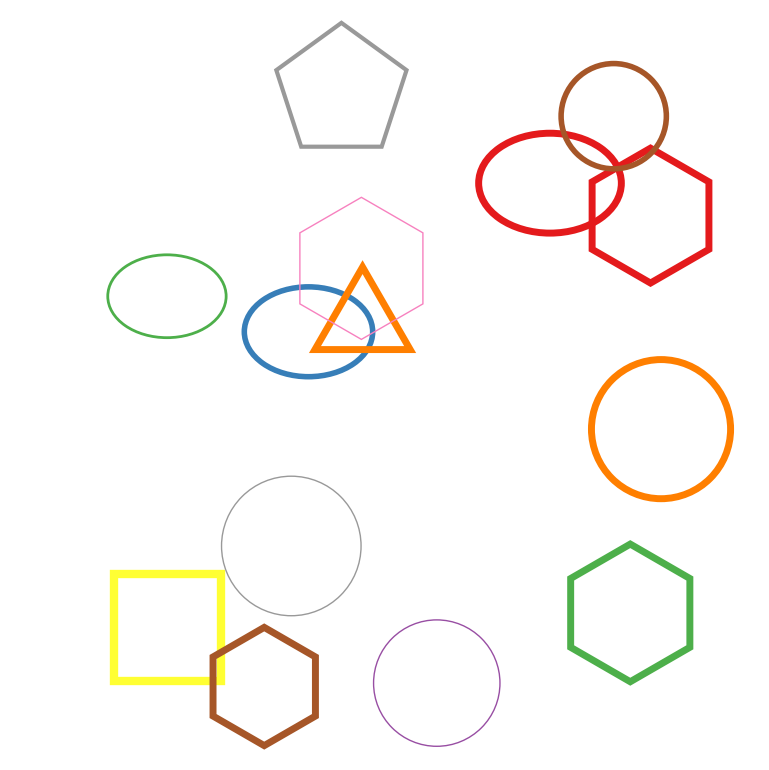[{"shape": "hexagon", "thickness": 2.5, "radius": 0.44, "center": [0.845, 0.72]}, {"shape": "oval", "thickness": 2.5, "radius": 0.46, "center": [0.714, 0.762]}, {"shape": "oval", "thickness": 2, "radius": 0.42, "center": [0.401, 0.569]}, {"shape": "hexagon", "thickness": 2.5, "radius": 0.45, "center": [0.819, 0.204]}, {"shape": "oval", "thickness": 1, "radius": 0.38, "center": [0.217, 0.615]}, {"shape": "circle", "thickness": 0.5, "radius": 0.41, "center": [0.567, 0.113]}, {"shape": "triangle", "thickness": 2.5, "radius": 0.36, "center": [0.471, 0.582]}, {"shape": "circle", "thickness": 2.5, "radius": 0.45, "center": [0.858, 0.443]}, {"shape": "square", "thickness": 3, "radius": 0.35, "center": [0.217, 0.185]}, {"shape": "circle", "thickness": 2, "radius": 0.34, "center": [0.797, 0.849]}, {"shape": "hexagon", "thickness": 2.5, "radius": 0.38, "center": [0.343, 0.108]}, {"shape": "hexagon", "thickness": 0.5, "radius": 0.46, "center": [0.469, 0.651]}, {"shape": "pentagon", "thickness": 1.5, "radius": 0.44, "center": [0.443, 0.881]}, {"shape": "circle", "thickness": 0.5, "radius": 0.45, "center": [0.378, 0.291]}]